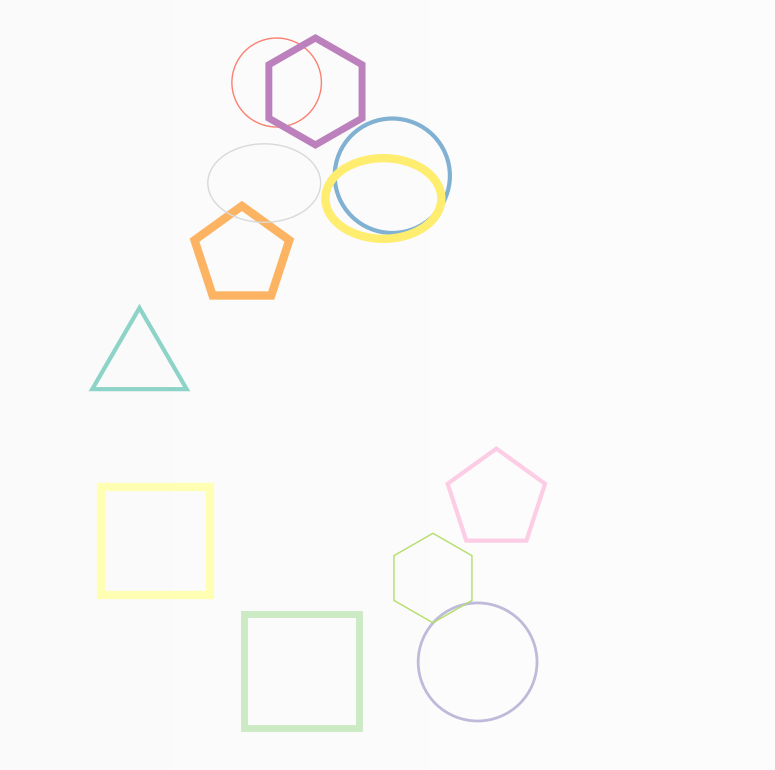[{"shape": "triangle", "thickness": 1.5, "radius": 0.35, "center": [0.18, 0.53]}, {"shape": "square", "thickness": 3, "radius": 0.35, "center": [0.201, 0.297]}, {"shape": "circle", "thickness": 1, "radius": 0.38, "center": [0.616, 0.14]}, {"shape": "circle", "thickness": 0.5, "radius": 0.29, "center": [0.357, 0.893]}, {"shape": "circle", "thickness": 1.5, "radius": 0.37, "center": [0.506, 0.772]}, {"shape": "pentagon", "thickness": 3, "radius": 0.32, "center": [0.312, 0.668]}, {"shape": "hexagon", "thickness": 0.5, "radius": 0.29, "center": [0.559, 0.249]}, {"shape": "pentagon", "thickness": 1.5, "radius": 0.33, "center": [0.64, 0.351]}, {"shape": "oval", "thickness": 0.5, "radius": 0.36, "center": [0.341, 0.762]}, {"shape": "hexagon", "thickness": 2.5, "radius": 0.35, "center": [0.407, 0.881]}, {"shape": "square", "thickness": 2.5, "radius": 0.37, "center": [0.389, 0.129]}, {"shape": "oval", "thickness": 3, "radius": 0.37, "center": [0.495, 0.742]}]